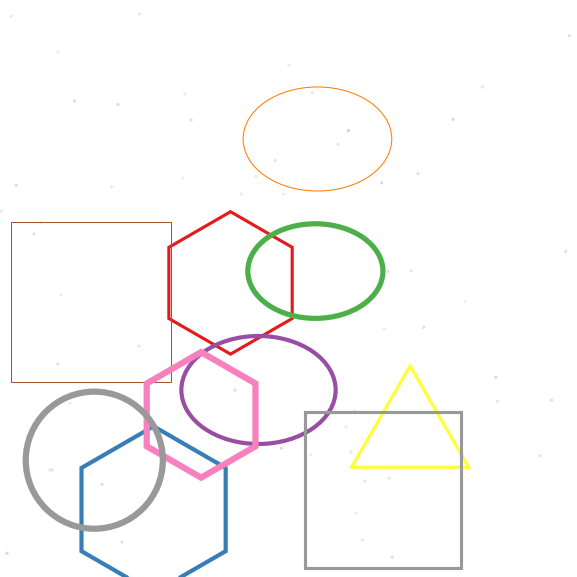[{"shape": "hexagon", "thickness": 1.5, "radius": 0.62, "center": [0.399, 0.509]}, {"shape": "hexagon", "thickness": 2, "radius": 0.72, "center": [0.266, 0.117]}, {"shape": "oval", "thickness": 2.5, "radius": 0.58, "center": [0.546, 0.53]}, {"shape": "oval", "thickness": 2, "radius": 0.67, "center": [0.448, 0.324]}, {"shape": "oval", "thickness": 0.5, "radius": 0.64, "center": [0.55, 0.758]}, {"shape": "triangle", "thickness": 1.5, "radius": 0.58, "center": [0.71, 0.249]}, {"shape": "square", "thickness": 0.5, "radius": 0.69, "center": [0.157, 0.476]}, {"shape": "hexagon", "thickness": 3, "radius": 0.54, "center": [0.348, 0.281]}, {"shape": "square", "thickness": 1.5, "radius": 0.67, "center": [0.664, 0.15]}, {"shape": "circle", "thickness": 3, "radius": 0.59, "center": [0.163, 0.202]}]